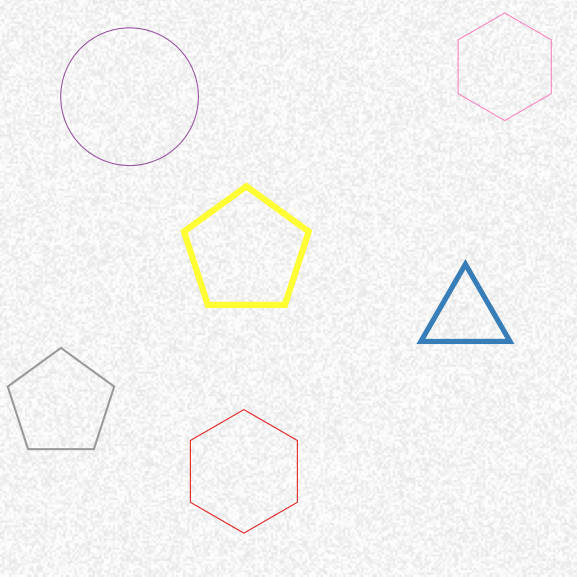[{"shape": "hexagon", "thickness": 0.5, "radius": 0.53, "center": [0.422, 0.183]}, {"shape": "triangle", "thickness": 2.5, "radius": 0.45, "center": [0.806, 0.452]}, {"shape": "circle", "thickness": 0.5, "radius": 0.6, "center": [0.224, 0.832]}, {"shape": "pentagon", "thickness": 3, "radius": 0.57, "center": [0.427, 0.563]}, {"shape": "hexagon", "thickness": 0.5, "radius": 0.47, "center": [0.874, 0.884]}, {"shape": "pentagon", "thickness": 1, "radius": 0.48, "center": [0.106, 0.3]}]